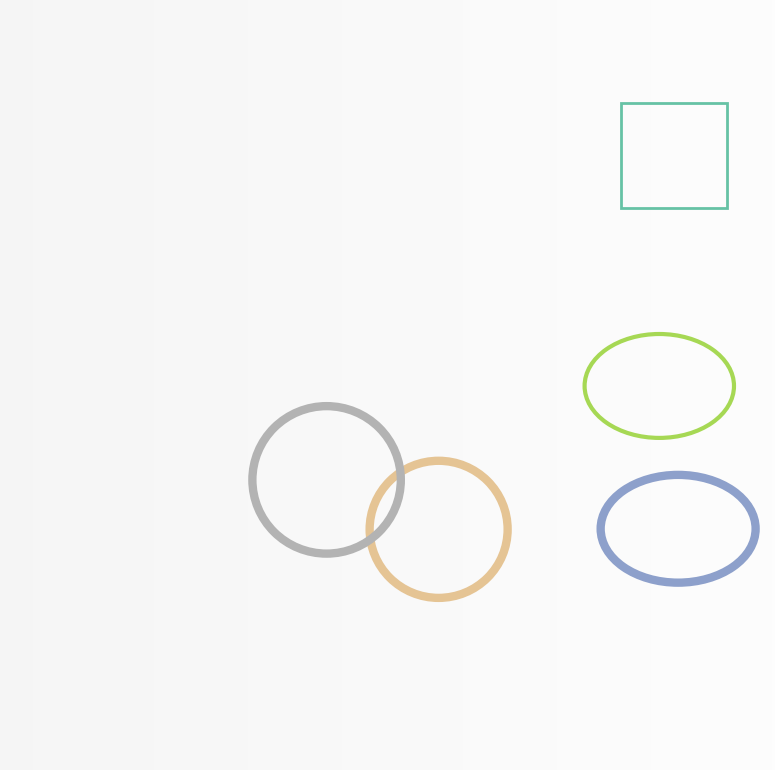[{"shape": "square", "thickness": 1, "radius": 0.34, "center": [0.87, 0.798]}, {"shape": "oval", "thickness": 3, "radius": 0.5, "center": [0.875, 0.313]}, {"shape": "oval", "thickness": 1.5, "radius": 0.48, "center": [0.851, 0.499]}, {"shape": "circle", "thickness": 3, "radius": 0.45, "center": [0.566, 0.313]}, {"shape": "circle", "thickness": 3, "radius": 0.48, "center": [0.421, 0.377]}]